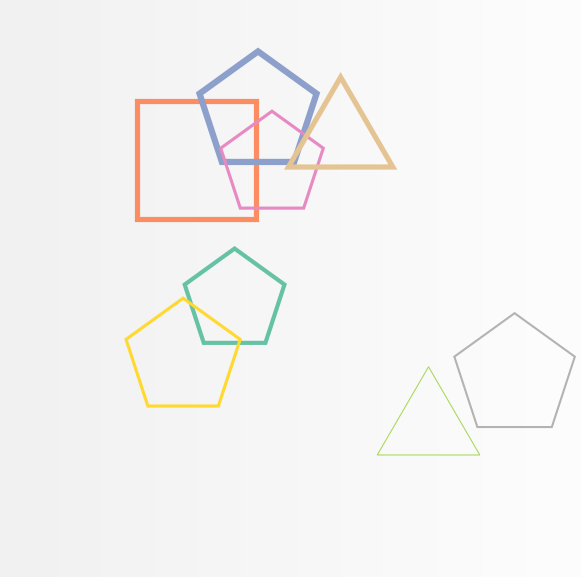[{"shape": "pentagon", "thickness": 2, "radius": 0.45, "center": [0.404, 0.478]}, {"shape": "square", "thickness": 2.5, "radius": 0.51, "center": [0.337, 0.722]}, {"shape": "pentagon", "thickness": 3, "radius": 0.53, "center": [0.444, 0.804]}, {"shape": "pentagon", "thickness": 1.5, "radius": 0.46, "center": [0.468, 0.714]}, {"shape": "triangle", "thickness": 0.5, "radius": 0.51, "center": [0.737, 0.262]}, {"shape": "pentagon", "thickness": 1.5, "radius": 0.52, "center": [0.315, 0.38]}, {"shape": "triangle", "thickness": 2.5, "radius": 0.52, "center": [0.586, 0.762]}, {"shape": "pentagon", "thickness": 1, "radius": 0.54, "center": [0.885, 0.348]}]